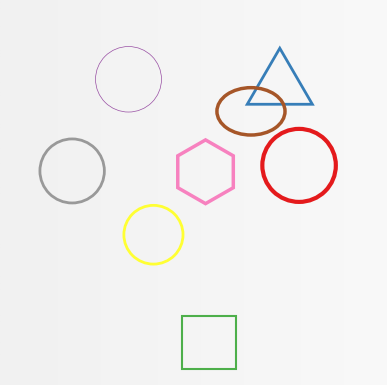[{"shape": "circle", "thickness": 3, "radius": 0.47, "center": [0.772, 0.57]}, {"shape": "triangle", "thickness": 2, "radius": 0.48, "center": [0.722, 0.778]}, {"shape": "square", "thickness": 1.5, "radius": 0.35, "center": [0.539, 0.11]}, {"shape": "circle", "thickness": 0.5, "radius": 0.43, "center": [0.332, 0.794]}, {"shape": "circle", "thickness": 2, "radius": 0.38, "center": [0.396, 0.39]}, {"shape": "oval", "thickness": 2.5, "radius": 0.44, "center": [0.648, 0.711]}, {"shape": "hexagon", "thickness": 2.5, "radius": 0.41, "center": [0.53, 0.554]}, {"shape": "circle", "thickness": 2, "radius": 0.42, "center": [0.186, 0.556]}]